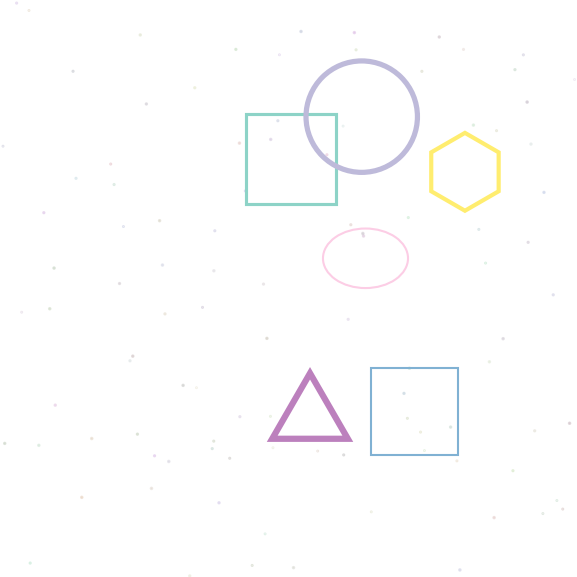[{"shape": "square", "thickness": 1.5, "radius": 0.39, "center": [0.504, 0.724]}, {"shape": "circle", "thickness": 2.5, "radius": 0.48, "center": [0.626, 0.797]}, {"shape": "square", "thickness": 1, "radius": 0.38, "center": [0.717, 0.287]}, {"shape": "oval", "thickness": 1, "radius": 0.37, "center": [0.633, 0.552]}, {"shape": "triangle", "thickness": 3, "radius": 0.38, "center": [0.537, 0.277]}, {"shape": "hexagon", "thickness": 2, "radius": 0.34, "center": [0.805, 0.702]}]